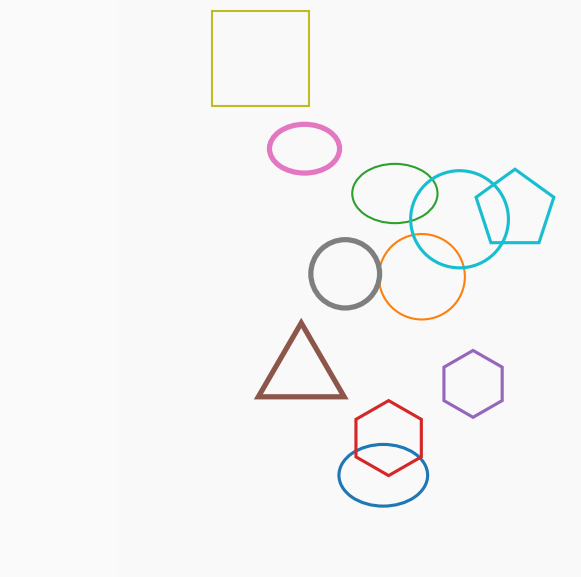[{"shape": "oval", "thickness": 1.5, "radius": 0.38, "center": [0.659, 0.176]}, {"shape": "circle", "thickness": 1, "radius": 0.37, "center": [0.726, 0.52]}, {"shape": "oval", "thickness": 1, "radius": 0.37, "center": [0.679, 0.664]}, {"shape": "hexagon", "thickness": 1.5, "radius": 0.32, "center": [0.669, 0.241]}, {"shape": "hexagon", "thickness": 1.5, "radius": 0.29, "center": [0.814, 0.334]}, {"shape": "triangle", "thickness": 2.5, "radius": 0.43, "center": [0.518, 0.355]}, {"shape": "oval", "thickness": 2.5, "radius": 0.3, "center": [0.524, 0.742]}, {"shape": "circle", "thickness": 2.5, "radius": 0.3, "center": [0.594, 0.525]}, {"shape": "square", "thickness": 1, "radius": 0.41, "center": [0.448, 0.897]}, {"shape": "circle", "thickness": 1.5, "radius": 0.42, "center": [0.791, 0.619]}, {"shape": "pentagon", "thickness": 1.5, "radius": 0.35, "center": [0.886, 0.636]}]